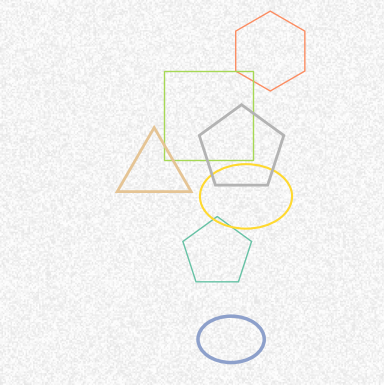[{"shape": "pentagon", "thickness": 1, "radius": 0.47, "center": [0.564, 0.344]}, {"shape": "hexagon", "thickness": 1, "radius": 0.52, "center": [0.702, 0.867]}, {"shape": "oval", "thickness": 2.5, "radius": 0.43, "center": [0.6, 0.119]}, {"shape": "square", "thickness": 1, "radius": 0.58, "center": [0.541, 0.7]}, {"shape": "oval", "thickness": 1.5, "radius": 0.6, "center": [0.639, 0.49]}, {"shape": "triangle", "thickness": 2, "radius": 0.55, "center": [0.4, 0.558]}, {"shape": "pentagon", "thickness": 2, "radius": 0.58, "center": [0.627, 0.613]}]